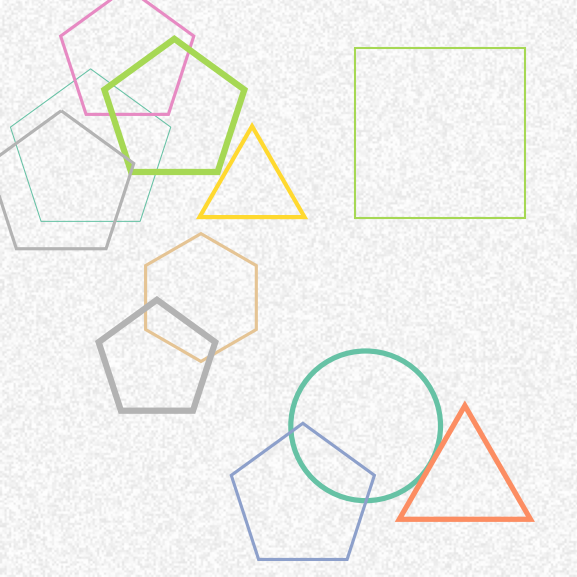[{"shape": "circle", "thickness": 2.5, "radius": 0.65, "center": [0.633, 0.262]}, {"shape": "pentagon", "thickness": 0.5, "radius": 0.73, "center": [0.157, 0.734]}, {"shape": "triangle", "thickness": 2.5, "radius": 0.66, "center": [0.805, 0.166]}, {"shape": "pentagon", "thickness": 1.5, "radius": 0.65, "center": [0.524, 0.136]}, {"shape": "pentagon", "thickness": 1.5, "radius": 0.61, "center": [0.22, 0.899]}, {"shape": "pentagon", "thickness": 3, "radius": 0.64, "center": [0.302, 0.804]}, {"shape": "square", "thickness": 1, "radius": 0.74, "center": [0.761, 0.77]}, {"shape": "triangle", "thickness": 2, "radius": 0.52, "center": [0.436, 0.676]}, {"shape": "hexagon", "thickness": 1.5, "radius": 0.55, "center": [0.348, 0.484]}, {"shape": "pentagon", "thickness": 3, "radius": 0.53, "center": [0.272, 0.374]}, {"shape": "pentagon", "thickness": 1.5, "radius": 0.66, "center": [0.106, 0.675]}]